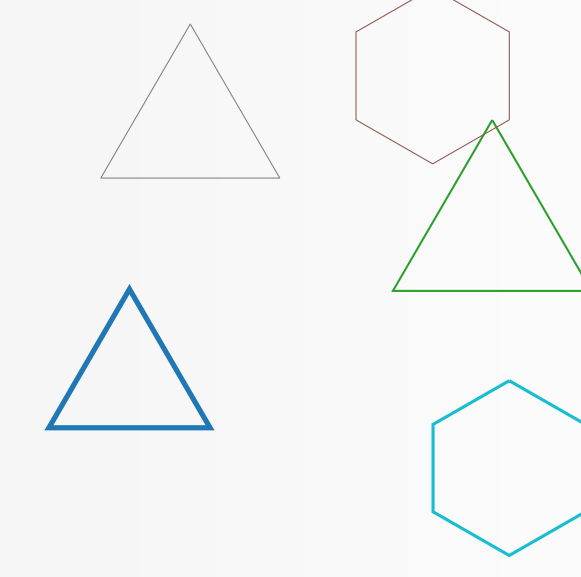[{"shape": "triangle", "thickness": 2.5, "radius": 0.8, "center": [0.223, 0.338]}, {"shape": "triangle", "thickness": 1, "radius": 0.99, "center": [0.847, 0.594]}, {"shape": "hexagon", "thickness": 0.5, "radius": 0.76, "center": [0.744, 0.868]}, {"shape": "triangle", "thickness": 0.5, "radius": 0.89, "center": [0.327, 0.78]}, {"shape": "hexagon", "thickness": 1.5, "radius": 0.76, "center": [0.876, 0.189]}]